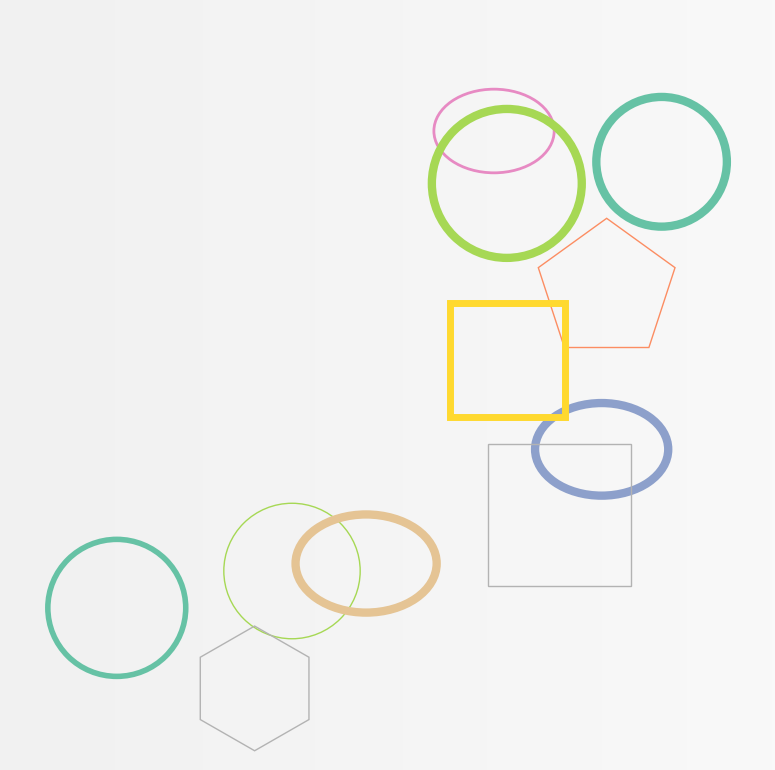[{"shape": "circle", "thickness": 2, "radius": 0.44, "center": [0.151, 0.211]}, {"shape": "circle", "thickness": 3, "radius": 0.42, "center": [0.854, 0.79]}, {"shape": "pentagon", "thickness": 0.5, "radius": 0.46, "center": [0.783, 0.624]}, {"shape": "oval", "thickness": 3, "radius": 0.43, "center": [0.776, 0.416]}, {"shape": "oval", "thickness": 1, "radius": 0.39, "center": [0.637, 0.83]}, {"shape": "circle", "thickness": 3, "radius": 0.48, "center": [0.654, 0.762]}, {"shape": "circle", "thickness": 0.5, "radius": 0.44, "center": [0.377, 0.258]}, {"shape": "square", "thickness": 2.5, "radius": 0.37, "center": [0.655, 0.533]}, {"shape": "oval", "thickness": 3, "radius": 0.46, "center": [0.472, 0.268]}, {"shape": "hexagon", "thickness": 0.5, "radius": 0.4, "center": [0.329, 0.106]}, {"shape": "square", "thickness": 0.5, "radius": 0.46, "center": [0.722, 0.332]}]